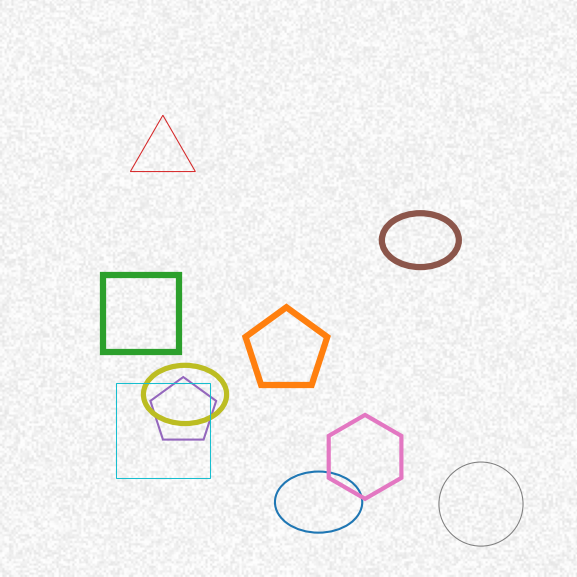[{"shape": "oval", "thickness": 1, "radius": 0.38, "center": [0.552, 0.13]}, {"shape": "pentagon", "thickness": 3, "radius": 0.37, "center": [0.496, 0.393]}, {"shape": "square", "thickness": 3, "radius": 0.33, "center": [0.244, 0.456]}, {"shape": "triangle", "thickness": 0.5, "radius": 0.33, "center": [0.282, 0.735]}, {"shape": "pentagon", "thickness": 1, "radius": 0.3, "center": [0.317, 0.286]}, {"shape": "oval", "thickness": 3, "radius": 0.33, "center": [0.728, 0.583]}, {"shape": "hexagon", "thickness": 2, "radius": 0.36, "center": [0.632, 0.208]}, {"shape": "circle", "thickness": 0.5, "radius": 0.36, "center": [0.833, 0.126]}, {"shape": "oval", "thickness": 2.5, "radius": 0.36, "center": [0.32, 0.316]}, {"shape": "square", "thickness": 0.5, "radius": 0.41, "center": [0.283, 0.253]}]